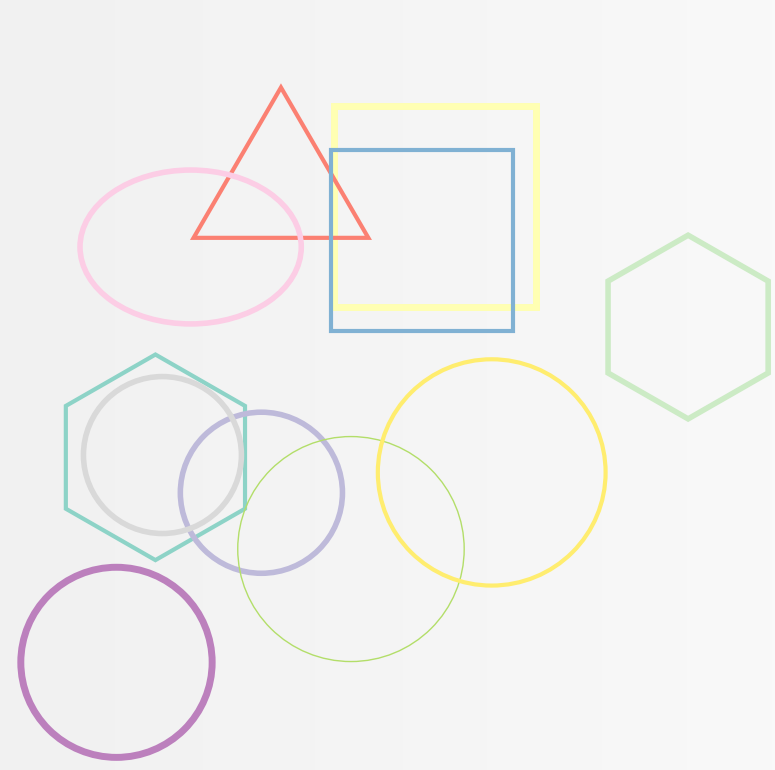[{"shape": "hexagon", "thickness": 1.5, "radius": 0.67, "center": [0.201, 0.406]}, {"shape": "square", "thickness": 2.5, "radius": 0.65, "center": [0.561, 0.732]}, {"shape": "circle", "thickness": 2, "radius": 0.52, "center": [0.337, 0.36]}, {"shape": "triangle", "thickness": 1.5, "radius": 0.65, "center": [0.363, 0.756]}, {"shape": "square", "thickness": 1.5, "radius": 0.59, "center": [0.544, 0.688]}, {"shape": "circle", "thickness": 0.5, "radius": 0.73, "center": [0.453, 0.287]}, {"shape": "oval", "thickness": 2, "radius": 0.71, "center": [0.246, 0.679]}, {"shape": "circle", "thickness": 2, "radius": 0.51, "center": [0.21, 0.409]}, {"shape": "circle", "thickness": 2.5, "radius": 0.62, "center": [0.15, 0.14]}, {"shape": "hexagon", "thickness": 2, "radius": 0.6, "center": [0.888, 0.575]}, {"shape": "circle", "thickness": 1.5, "radius": 0.73, "center": [0.634, 0.386]}]